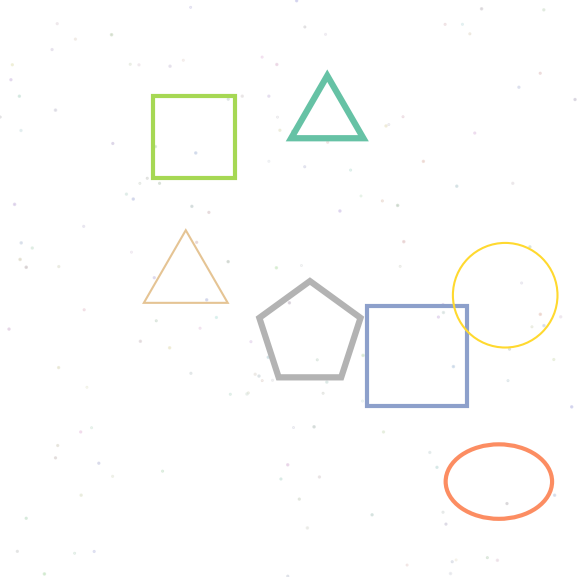[{"shape": "triangle", "thickness": 3, "radius": 0.36, "center": [0.567, 0.796]}, {"shape": "oval", "thickness": 2, "radius": 0.46, "center": [0.864, 0.165]}, {"shape": "square", "thickness": 2, "radius": 0.43, "center": [0.723, 0.383]}, {"shape": "square", "thickness": 2, "radius": 0.36, "center": [0.336, 0.762]}, {"shape": "circle", "thickness": 1, "radius": 0.45, "center": [0.875, 0.488]}, {"shape": "triangle", "thickness": 1, "radius": 0.42, "center": [0.322, 0.517]}, {"shape": "pentagon", "thickness": 3, "radius": 0.46, "center": [0.537, 0.42]}]